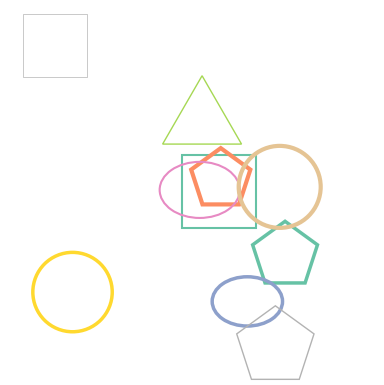[{"shape": "square", "thickness": 1.5, "radius": 0.48, "center": [0.57, 0.502]}, {"shape": "pentagon", "thickness": 2.5, "radius": 0.44, "center": [0.74, 0.337]}, {"shape": "pentagon", "thickness": 3, "radius": 0.4, "center": [0.573, 0.534]}, {"shape": "oval", "thickness": 2.5, "radius": 0.46, "center": [0.642, 0.217]}, {"shape": "oval", "thickness": 1.5, "radius": 0.52, "center": [0.519, 0.507]}, {"shape": "triangle", "thickness": 1, "radius": 0.59, "center": [0.525, 0.685]}, {"shape": "circle", "thickness": 2.5, "radius": 0.52, "center": [0.188, 0.241]}, {"shape": "circle", "thickness": 3, "radius": 0.53, "center": [0.726, 0.515]}, {"shape": "square", "thickness": 0.5, "radius": 0.41, "center": [0.143, 0.882]}, {"shape": "pentagon", "thickness": 1, "radius": 0.53, "center": [0.715, 0.1]}]